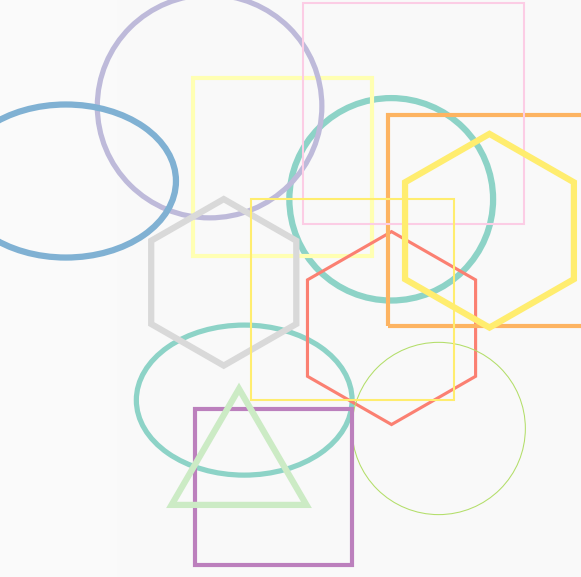[{"shape": "oval", "thickness": 2.5, "radius": 0.93, "center": [0.42, 0.306]}, {"shape": "circle", "thickness": 3, "radius": 0.88, "center": [0.673, 0.654]}, {"shape": "square", "thickness": 2, "radius": 0.77, "center": [0.486, 0.71]}, {"shape": "circle", "thickness": 2.5, "radius": 0.97, "center": [0.361, 0.815]}, {"shape": "hexagon", "thickness": 1.5, "radius": 0.83, "center": [0.674, 0.431]}, {"shape": "oval", "thickness": 3, "radius": 0.95, "center": [0.113, 0.686]}, {"shape": "square", "thickness": 2, "radius": 0.91, "center": [0.849, 0.618]}, {"shape": "circle", "thickness": 0.5, "radius": 0.75, "center": [0.755, 0.257]}, {"shape": "square", "thickness": 1, "radius": 0.95, "center": [0.711, 0.803]}, {"shape": "hexagon", "thickness": 3, "radius": 0.72, "center": [0.385, 0.51]}, {"shape": "square", "thickness": 2, "radius": 0.67, "center": [0.471, 0.155]}, {"shape": "triangle", "thickness": 3, "radius": 0.67, "center": [0.411, 0.192]}, {"shape": "square", "thickness": 1, "radius": 0.87, "center": [0.607, 0.48]}, {"shape": "hexagon", "thickness": 3, "radius": 0.84, "center": [0.842, 0.6]}]